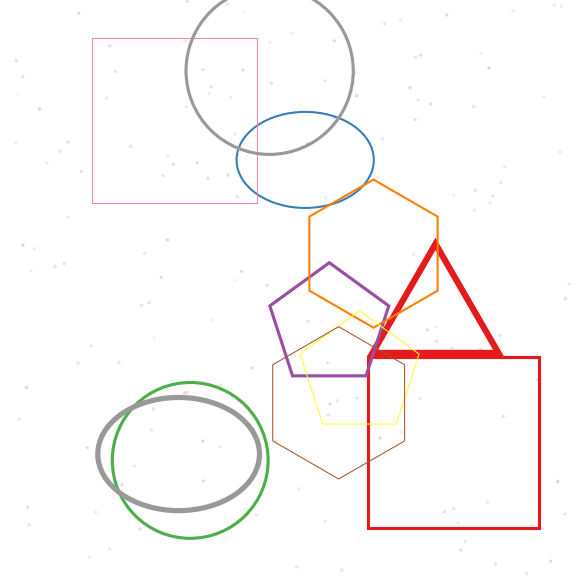[{"shape": "square", "thickness": 1.5, "radius": 0.74, "center": [0.785, 0.232]}, {"shape": "triangle", "thickness": 3, "radius": 0.63, "center": [0.754, 0.451]}, {"shape": "oval", "thickness": 1, "radius": 0.59, "center": [0.528, 0.722]}, {"shape": "circle", "thickness": 1.5, "radius": 0.67, "center": [0.329, 0.202]}, {"shape": "pentagon", "thickness": 1.5, "radius": 0.54, "center": [0.57, 0.436]}, {"shape": "hexagon", "thickness": 1, "radius": 0.64, "center": [0.647, 0.56]}, {"shape": "pentagon", "thickness": 0.5, "radius": 0.54, "center": [0.623, 0.353]}, {"shape": "hexagon", "thickness": 0.5, "radius": 0.66, "center": [0.586, 0.302]}, {"shape": "square", "thickness": 0.5, "radius": 0.71, "center": [0.302, 0.79]}, {"shape": "oval", "thickness": 2.5, "radius": 0.7, "center": [0.309, 0.213]}, {"shape": "circle", "thickness": 1.5, "radius": 0.72, "center": [0.467, 0.877]}]